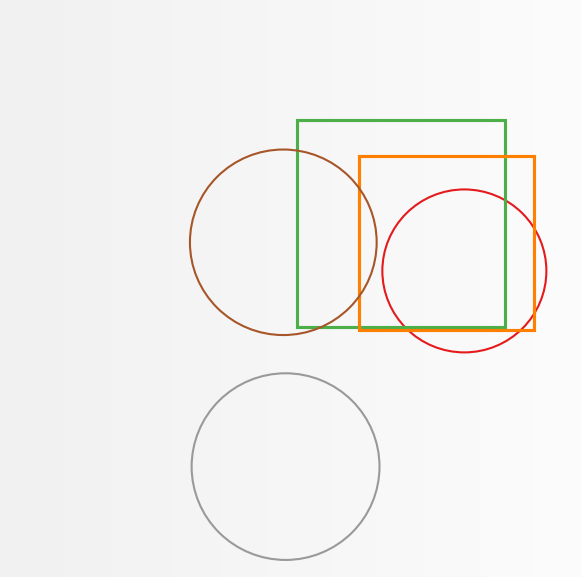[{"shape": "circle", "thickness": 1, "radius": 0.71, "center": [0.799, 0.53]}, {"shape": "square", "thickness": 1.5, "radius": 0.9, "center": [0.69, 0.612]}, {"shape": "square", "thickness": 1.5, "radius": 0.75, "center": [0.767, 0.579]}, {"shape": "circle", "thickness": 1, "radius": 0.8, "center": [0.487, 0.58]}, {"shape": "circle", "thickness": 1, "radius": 0.81, "center": [0.491, 0.191]}]